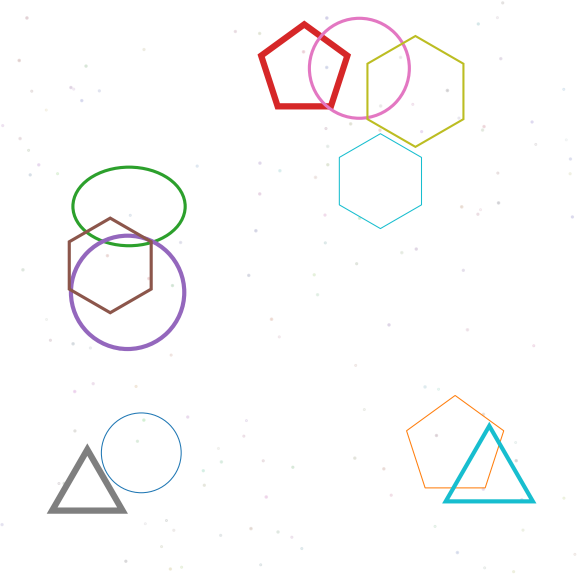[{"shape": "circle", "thickness": 0.5, "radius": 0.35, "center": [0.245, 0.215]}, {"shape": "pentagon", "thickness": 0.5, "radius": 0.44, "center": [0.788, 0.226]}, {"shape": "oval", "thickness": 1.5, "radius": 0.49, "center": [0.223, 0.642]}, {"shape": "pentagon", "thickness": 3, "radius": 0.39, "center": [0.527, 0.878]}, {"shape": "circle", "thickness": 2, "radius": 0.49, "center": [0.221, 0.493]}, {"shape": "hexagon", "thickness": 1.5, "radius": 0.41, "center": [0.191, 0.54]}, {"shape": "circle", "thickness": 1.5, "radius": 0.43, "center": [0.622, 0.881]}, {"shape": "triangle", "thickness": 3, "radius": 0.35, "center": [0.151, 0.15]}, {"shape": "hexagon", "thickness": 1, "radius": 0.48, "center": [0.719, 0.841]}, {"shape": "hexagon", "thickness": 0.5, "radius": 0.41, "center": [0.659, 0.685]}, {"shape": "triangle", "thickness": 2, "radius": 0.44, "center": [0.847, 0.175]}]